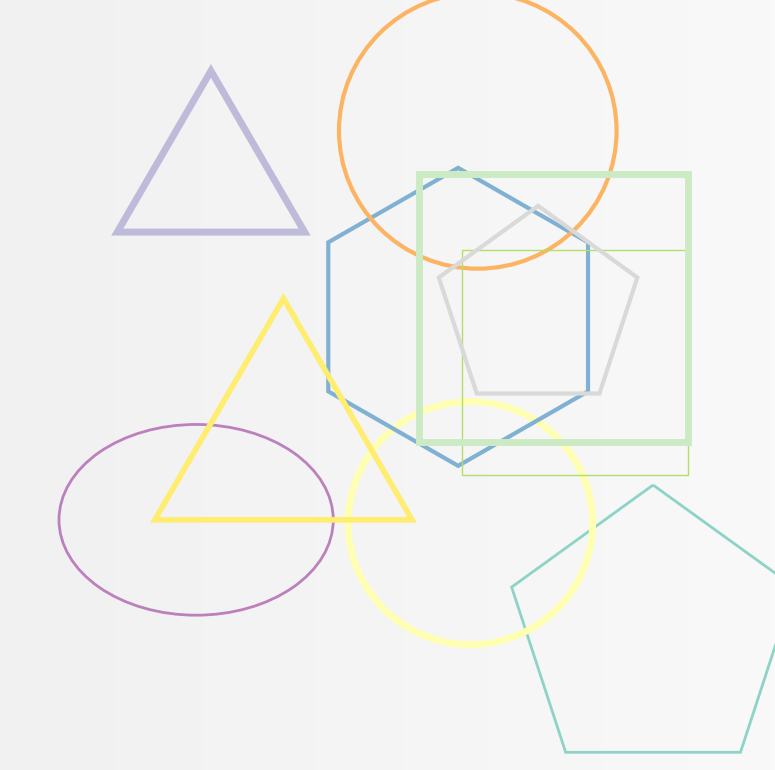[{"shape": "pentagon", "thickness": 1, "radius": 0.96, "center": [0.843, 0.178]}, {"shape": "circle", "thickness": 2.5, "radius": 0.79, "center": [0.607, 0.321]}, {"shape": "triangle", "thickness": 2.5, "radius": 0.7, "center": [0.272, 0.768]}, {"shape": "hexagon", "thickness": 1.5, "radius": 0.97, "center": [0.591, 0.589]}, {"shape": "circle", "thickness": 1.5, "radius": 0.9, "center": [0.616, 0.83]}, {"shape": "square", "thickness": 0.5, "radius": 0.73, "center": [0.742, 0.529]}, {"shape": "pentagon", "thickness": 1.5, "radius": 0.67, "center": [0.694, 0.598]}, {"shape": "oval", "thickness": 1, "radius": 0.88, "center": [0.253, 0.325]}, {"shape": "square", "thickness": 2.5, "radius": 0.87, "center": [0.714, 0.601]}, {"shape": "triangle", "thickness": 2, "radius": 0.96, "center": [0.366, 0.421]}]